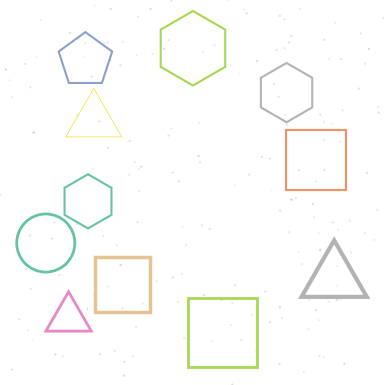[{"shape": "circle", "thickness": 2, "radius": 0.38, "center": [0.119, 0.369]}, {"shape": "hexagon", "thickness": 1.5, "radius": 0.35, "center": [0.229, 0.477]}, {"shape": "square", "thickness": 1.5, "radius": 0.39, "center": [0.821, 0.585]}, {"shape": "pentagon", "thickness": 1.5, "radius": 0.37, "center": [0.222, 0.844]}, {"shape": "triangle", "thickness": 2, "radius": 0.34, "center": [0.178, 0.174]}, {"shape": "hexagon", "thickness": 1.5, "radius": 0.48, "center": [0.501, 0.875]}, {"shape": "square", "thickness": 2, "radius": 0.45, "center": [0.577, 0.136]}, {"shape": "triangle", "thickness": 0.5, "radius": 0.42, "center": [0.243, 0.686]}, {"shape": "square", "thickness": 2.5, "radius": 0.36, "center": [0.317, 0.262]}, {"shape": "hexagon", "thickness": 1.5, "radius": 0.38, "center": [0.744, 0.759]}, {"shape": "triangle", "thickness": 3, "radius": 0.49, "center": [0.868, 0.278]}]